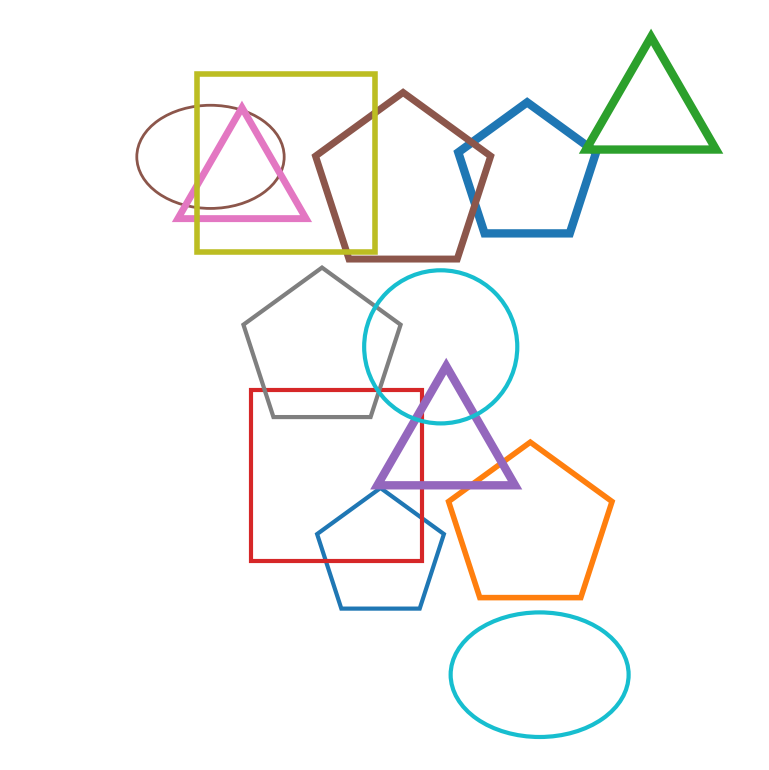[{"shape": "pentagon", "thickness": 1.5, "radius": 0.43, "center": [0.494, 0.28]}, {"shape": "pentagon", "thickness": 3, "radius": 0.47, "center": [0.685, 0.773]}, {"shape": "pentagon", "thickness": 2, "radius": 0.56, "center": [0.689, 0.314]}, {"shape": "triangle", "thickness": 3, "radius": 0.49, "center": [0.846, 0.855]}, {"shape": "square", "thickness": 1.5, "radius": 0.56, "center": [0.437, 0.382]}, {"shape": "triangle", "thickness": 3, "radius": 0.52, "center": [0.58, 0.421]}, {"shape": "oval", "thickness": 1, "radius": 0.48, "center": [0.273, 0.796]}, {"shape": "pentagon", "thickness": 2.5, "radius": 0.6, "center": [0.524, 0.76]}, {"shape": "triangle", "thickness": 2.5, "radius": 0.48, "center": [0.314, 0.764]}, {"shape": "pentagon", "thickness": 1.5, "radius": 0.54, "center": [0.418, 0.545]}, {"shape": "square", "thickness": 2, "radius": 0.58, "center": [0.372, 0.788]}, {"shape": "oval", "thickness": 1.5, "radius": 0.58, "center": [0.701, 0.124]}, {"shape": "circle", "thickness": 1.5, "radius": 0.5, "center": [0.572, 0.55]}]